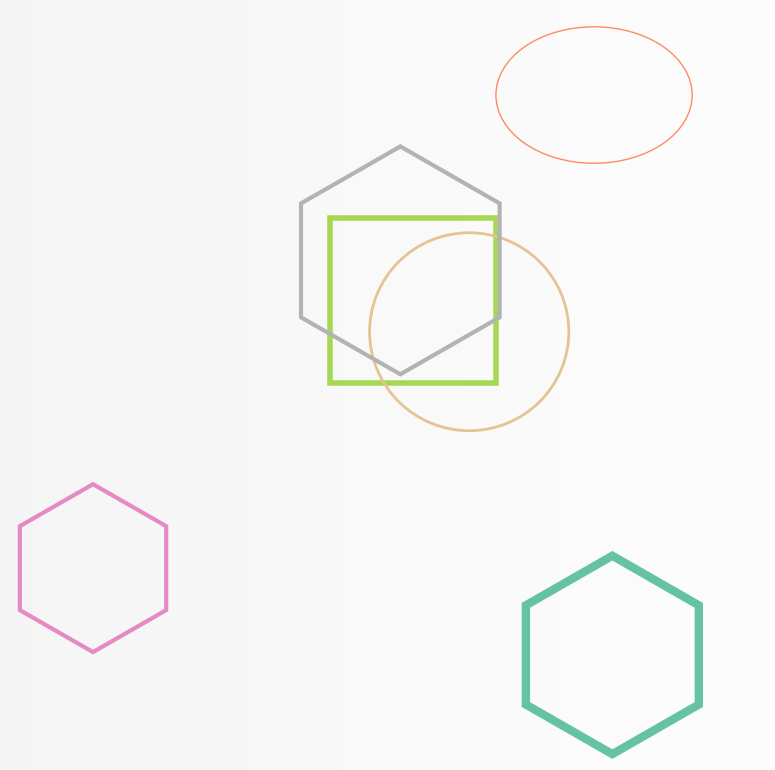[{"shape": "hexagon", "thickness": 3, "radius": 0.64, "center": [0.79, 0.149]}, {"shape": "oval", "thickness": 0.5, "radius": 0.63, "center": [0.767, 0.877]}, {"shape": "hexagon", "thickness": 1.5, "radius": 0.55, "center": [0.12, 0.262]}, {"shape": "square", "thickness": 2, "radius": 0.53, "center": [0.533, 0.61]}, {"shape": "circle", "thickness": 1, "radius": 0.64, "center": [0.605, 0.569]}, {"shape": "hexagon", "thickness": 1.5, "radius": 0.74, "center": [0.517, 0.662]}]